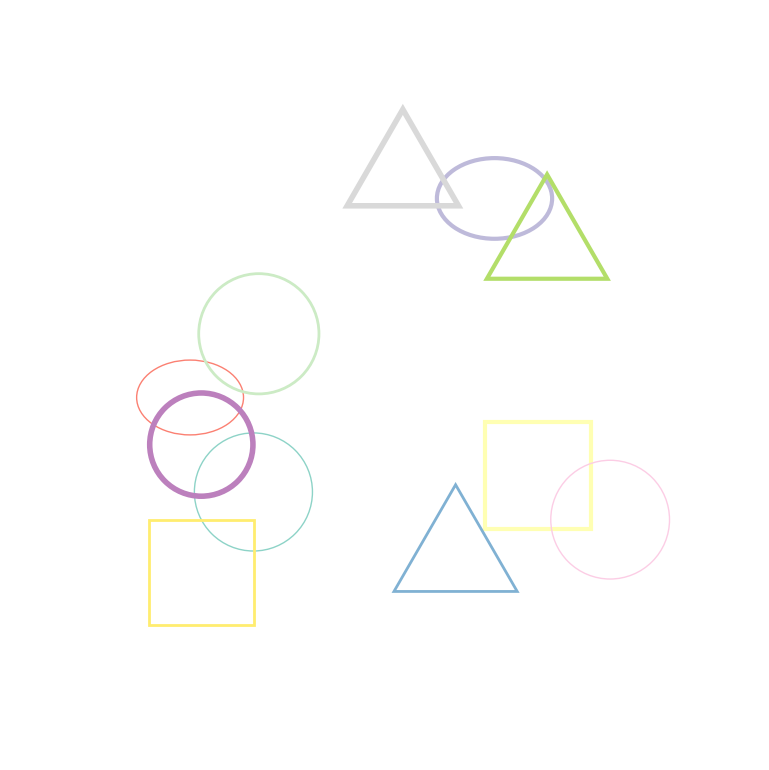[{"shape": "circle", "thickness": 0.5, "radius": 0.38, "center": [0.329, 0.361]}, {"shape": "square", "thickness": 1.5, "radius": 0.35, "center": [0.698, 0.383]}, {"shape": "oval", "thickness": 1.5, "radius": 0.37, "center": [0.642, 0.742]}, {"shape": "oval", "thickness": 0.5, "radius": 0.35, "center": [0.247, 0.484]}, {"shape": "triangle", "thickness": 1, "radius": 0.46, "center": [0.592, 0.278]}, {"shape": "triangle", "thickness": 1.5, "radius": 0.45, "center": [0.711, 0.683]}, {"shape": "circle", "thickness": 0.5, "radius": 0.39, "center": [0.792, 0.325]}, {"shape": "triangle", "thickness": 2, "radius": 0.42, "center": [0.523, 0.774]}, {"shape": "circle", "thickness": 2, "radius": 0.34, "center": [0.261, 0.423]}, {"shape": "circle", "thickness": 1, "radius": 0.39, "center": [0.336, 0.567]}, {"shape": "square", "thickness": 1, "radius": 0.34, "center": [0.261, 0.256]}]